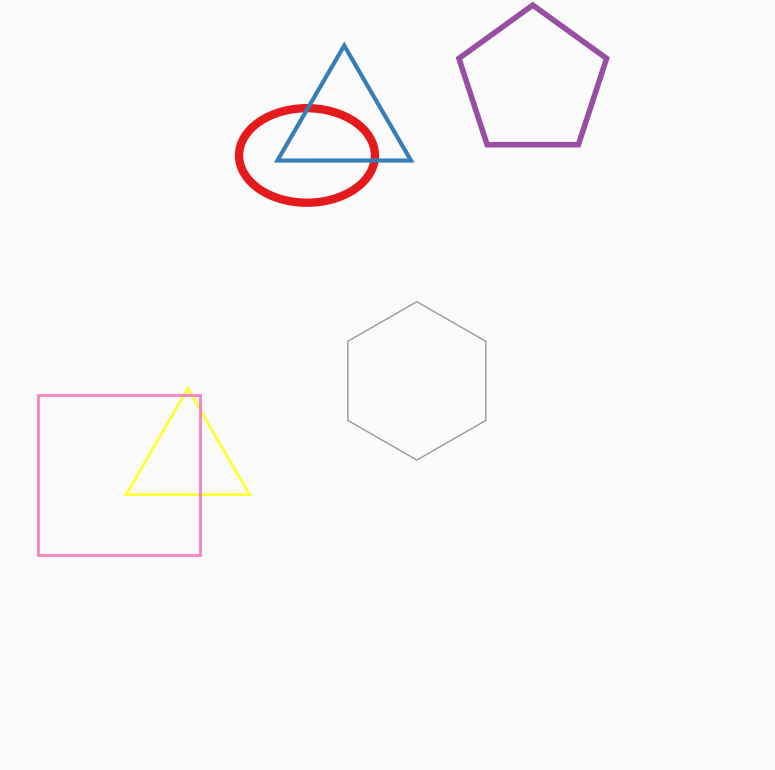[{"shape": "oval", "thickness": 3, "radius": 0.44, "center": [0.396, 0.798]}, {"shape": "triangle", "thickness": 1.5, "radius": 0.5, "center": [0.444, 0.841]}, {"shape": "pentagon", "thickness": 2, "radius": 0.5, "center": [0.687, 0.893]}, {"shape": "triangle", "thickness": 1, "radius": 0.46, "center": [0.242, 0.404]}, {"shape": "square", "thickness": 1, "radius": 0.52, "center": [0.154, 0.383]}, {"shape": "hexagon", "thickness": 0.5, "radius": 0.51, "center": [0.538, 0.505]}]